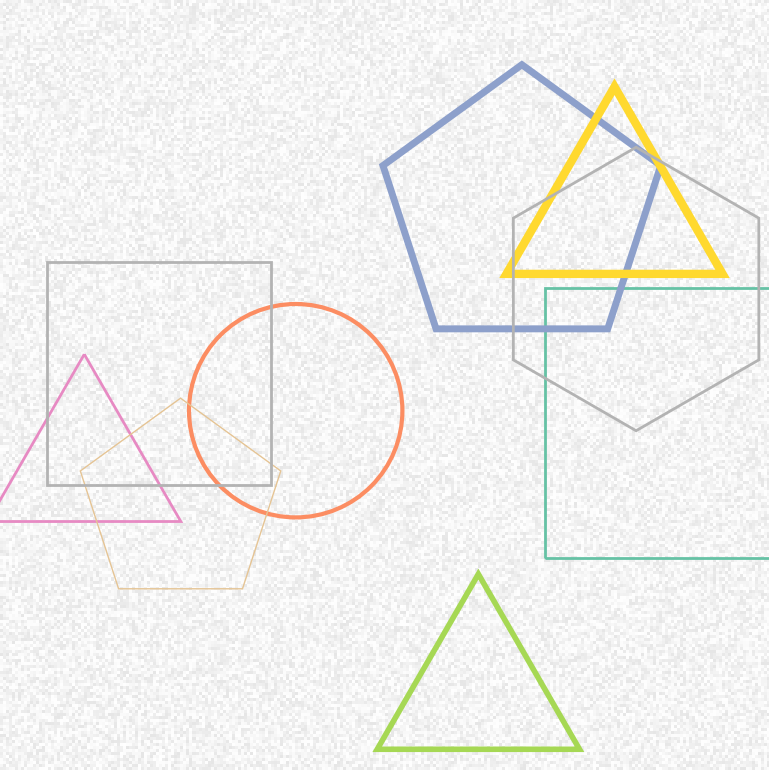[{"shape": "square", "thickness": 1, "radius": 0.88, "center": [0.884, 0.451]}, {"shape": "circle", "thickness": 1.5, "radius": 0.69, "center": [0.384, 0.467]}, {"shape": "pentagon", "thickness": 2.5, "radius": 0.95, "center": [0.678, 0.726]}, {"shape": "triangle", "thickness": 1, "radius": 0.72, "center": [0.109, 0.395]}, {"shape": "triangle", "thickness": 2, "radius": 0.76, "center": [0.621, 0.103]}, {"shape": "triangle", "thickness": 3, "radius": 0.81, "center": [0.798, 0.725]}, {"shape": "pentagon", "thickness": 0.5, "radius": 0.68, "center": [0.234, 0.346]}, {"shape": "square", "thickness": 1, "radius": 0.73, "center": [0.207, 0.515]}, {"shape": "hexagon", "thickness": 1, "radius": 0.92, "center": [0.826, 0.625]}]